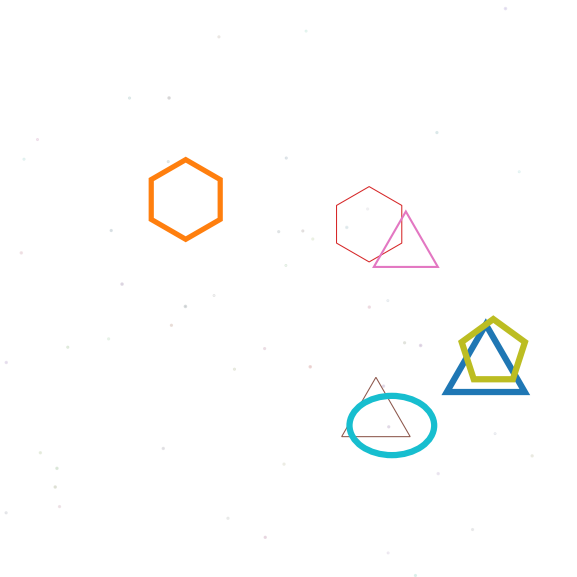[{"shape": "triangle", "thickness": 3, "radius": 0.39, "center": [0.841, 0.359]}, {"shape": "hexagon", "thickness": 2.5, "radius": 0.34, "center": [0.322, 0.654]}, {"shape": "hexagon", "thickness": 0.5, "radius": 0.33, "center": [0.639, 0.611]}, {"shape": "triangle", "thickness": 0.5, "radius": 0.34, "center": [0.651, 0.277]}, {"shape": "triangle", "thickness": 1, "radius": 0.32, "center": [0.703, 0.569]}, {"shape": "pentagon", "thickness": 3, "radius": 0.29, "center": [0.854, 0.389]}, {"shape": "oval", "thickness": 3, "radius": 0.37, "center": [0.679, 0.262]}]